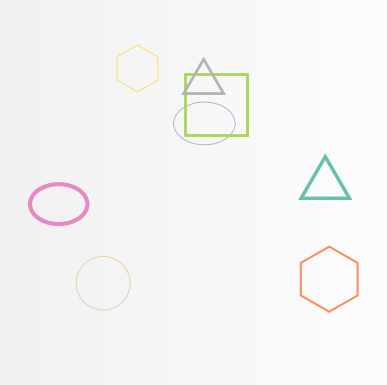[{"shape": "triangle", "thickness": 2.5, "radius": 0.36, "center": [0.839, 0.521]}, {"shape": "hexagon", "thickness": 1.5, "radius": 0.42, "center": [0.85, 0.275]}, {"shape": "oval", "thickness": 0.5, "radius": 0.4, "center": [0.527, 0.679]}, {"shape": "oval", "thickness": 3, "radius": 0.37, "center": [0.152, 0.47]}, {"shape": "square", "thickness": 2, "radius": 0.4, "center": [0.558, 0.728]}, {"shape": "hexagon", "thickness": 0.5, "radius": 0.3, "center": [0.355, 0.822]}, {"shape": "circle", "thickness": 0.5, "radius": 0.35, "center": [0.266, 0.264]}, {"shape": "triangle", "thickness": 2, "radius": 0.3, "center": [0.526, 0.787]}]